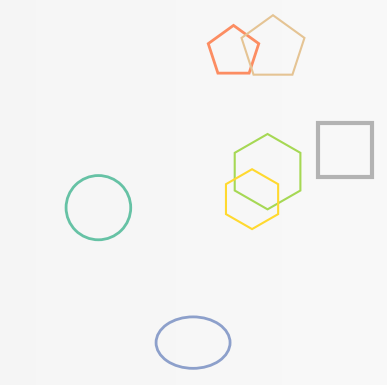[{"shape": "circle", "thickness": 2, "radius": 0.42, "center": [0.254, 0.461]}, {"shape": "pentagon", "thickness": 2, "radius": 0.34, "center": [0.603, 0.865]}, {"shape": "oval", "thickness": 2, "radius": 0.48, "center": [0.498, 0.11]}, {"shape": "hexagon", "thickness": 1.5, "radius": 0.49, "center": [0.69, 0.554]}, {"shape": "hexagon", "thickness": 1.5, "radius": 0.39, "center": [0.65, 0.483]}, {"shape": "pentagon", "thickness": 1.5, "radius": 0.43, "center": [0.704, 0.875]}, {"shape": "square", "thickness": 3, "radius": 0.35, "center": [0.891, 0.61]}]